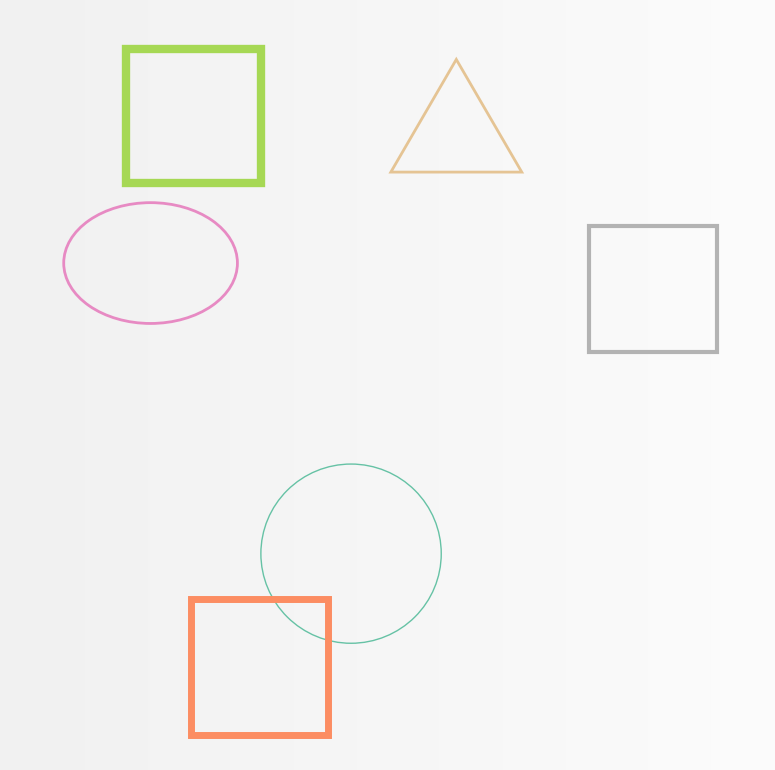[{"shape": "circle", "thickness": 0.5, "radius": 0.58, "center": [0.453, 0.281]}, {"shape": "square", "thickness": 2.5, "radius": 0.44, "center": [0.335, 0.133]}, {"shape": "oval", "thickness": 1, "radius": 0.56, "center": [0.194, 0.658]}, {"shape": "square", "thickness": 3, "radius": 0.44, "center": [0.249, 0.85]}, {"shape": "triangle", "thickness": 1, "radius": 0.49, "center": [0.589, 0.825]}, {"shape": "square", "thickness": 1.5, "radius": 0.41, "center": [0.843, 0.624]}]